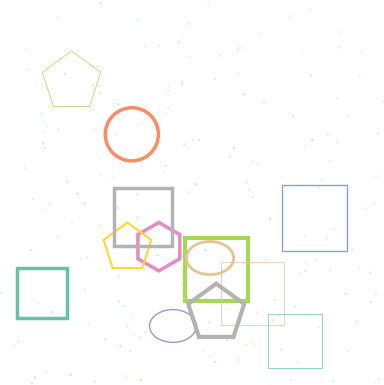[{"shape": "square", "thickness": 2.5, "radius": 0.32, "center": [0.11, 0.239]}, {"shape": "square", "thickness": 0.5, "radius": 0.35, "center": [0.765, 0.113]}, {"shape": "circle", "thickness": 2.5, "radius": 0.35, "center": [0.342, 0.651]}, {"shape": "oval", "thickness": 1, "radius": 0.3, "center": [0.449, 0.153]}, {"shape": "square", "thickness": 1, "radius": 0.42, "center": [0.817, 0.433]}, {"shape": "hexagon", "thickness": 2.5, "radius": 0.31, "center": [0.413, 0.359]}, {"shape": "square", "thickness": 3, "radius": 0.41, "center": [0.563, 0.3]}, {"shape": "pentagon", "thickness": 0.5, "radius": 0.4, "center": [0.186, 0.788]}, {"shape": "pentagon", "thickness": 1.5, "radius": 0.33, "center": [0.331, 0.357]}, {"shape": "square", "thickness": 0.5, "radius": 0.41, "center": [0.657, 0.238]}, {"shape": "oval", "thickness": 2, "radius": 0.31, "center": [0.545, 0.33]}, {"shape": "square", "thickness": 2.5, "radius": 0.38, "center": [0.372, 0.438]}, {"shape": "pentagon", "thickness": 3, "radius": 0.38, "center": [0.562, 0.187]}]